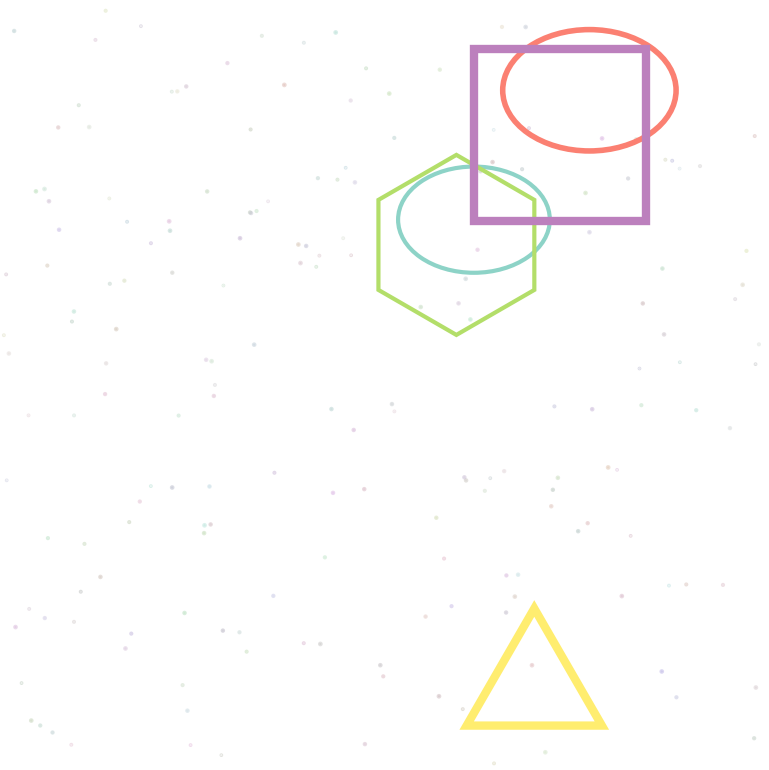[{"shape": "oval", "thickness": 1.5, "radius": 0.49, "center": [0.616, 0.715]}, {"shape": "oval", "thickness": 2, "radius": 0.56, "center": [0.765, 0.883]}, {"shape": "hexagon", "thickness": 1.5, "radius": 0.58, "center": [0.593, 0.682]}, {"shape": "square", "thickness": 3, "radius": 0.56, "center": [0.727, 0.825]}, {"shape": "triangle", "thickness": 3, "radius": 0.51, "center": [0.694, 0.108]}]